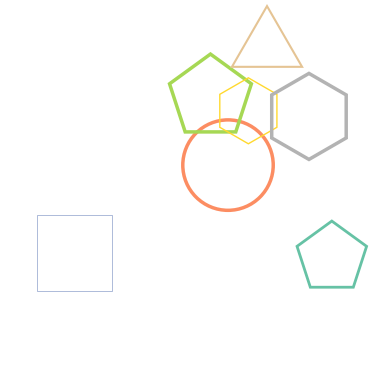[{"shape": "pentagon", "thickness": 2, "radius": 0.47, "center": [0.862, 0.331]}, {"shape": "circle", "thickness": 2.5, "radius": 0.59, "center": [0.592, 0.571]}, {"shape": "square", "thickness": 0.5, "radius": 0.49, "center": [0.194, 0.342]}, {"shape": "pentagon", "thickness": 2.5, "radius": 0.56, "center": [0.547, 0.748]}, {"shape": "hexagon", "thickness": 1, "radius": 0.43, "center": [0.645, 0.712]}, {"shape": "triangle", "thickness": 1.5, "radius": 0.53, "center": [0.694, 0.879]}, {"shape": "hexagon", "thickness": 2.5, "radius": 0.56, "center": [0.802, 0.698]}]